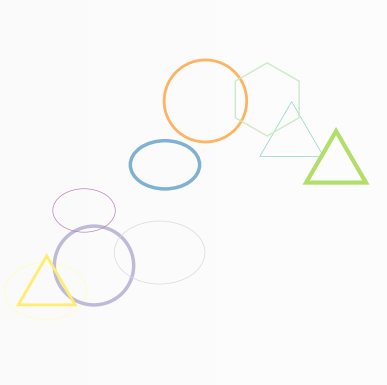[{"shape": "triangle", "thickness": 0.5, "radius": 0.48, "center": [0.753, 0.641]}, {"shape": "oval", "thickness": 0.5, "radius": 0.53, "center": [0.118, 0.244]}, {"shape": "circle", "thickness": 2.5, "radius": 0.51, "center": [0.243, 0.31]}, {"shape": "oval", "thickness": 2.5, "radius": 0.45, "center": [0.426, 0.572]}, {"shape": "circle", "thickness": 2, "radius": 0.53, "center": [0.53, 0.738]}, {"shape": "triangle", "thickness": 3, "radius": 0.45, "center": [0.867, 0.57]}, {"shape": "oval", "thickness": 0.5, "radius": 0.58, "center": [0.412, 0.344]}, {"shape": "oval", "thickness": 0.5, "radius": 0.4, "center": [0.217, 0.453]}, {"shape": "hexagon", "thickness": 1, "radius": 0.48, "center": [0.69, 0.742]}, {"shape": "triangle", "thickness": 2, "radius": 0.42, "center": [0.121, 0.251]}]